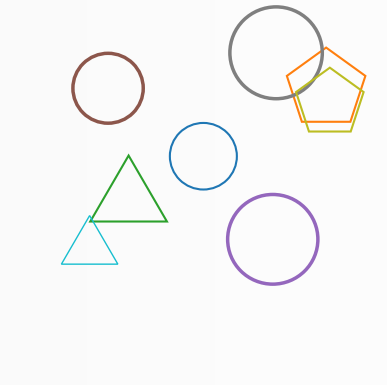[{"shape": "circle", "thickness": 1.5, "radius": 0.43, "center": [0.525, 0.594]}, {"shape": "pentagon", "thickness": 1.5, "radius": 0.53, "center": [0.842, 0.77]}, {"shape": "triangle", "thickness": 1.5, "radius": 0.57, "center": [0.332, 0.482]}, {"shape": "circle", "thickness": 2.5, "radius": 0.58, "center": [0.704, 0.378]}, {"shape": "circle", "thickness": 2.5, "radius": 0.45, "center": [0.279, 0.771]}, {"shape": "circle", "thickness": 2.5, "radius": 0.6, "center": [0.713, 0.863]}, {"shape": "pentagon", "thickness": 1.5, "radius": 0.46, "center": [0.851, 0.733]}, {"shape": "triangle", "thickness": 1, "radius": 0.42, "center": [0.231, 0.356]}]